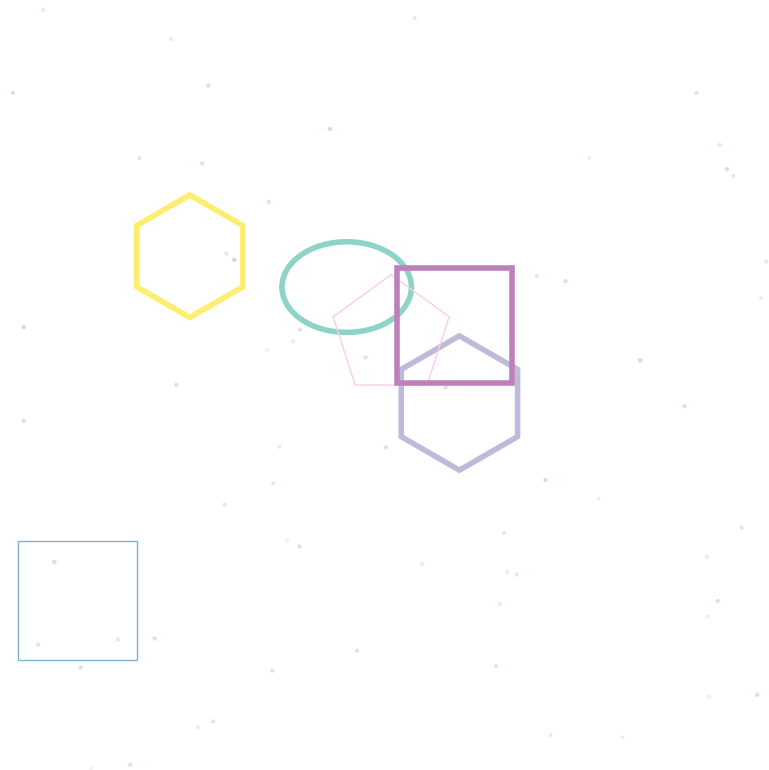[{"shape": "oval", "thickness": 2, "radius": 0.42, "center": [0.45, 0.627]}, {"shape": "hexagon", "thickness": 2, "radius": 0.44, "center": [0.597, 0.477]}, {"shape": "square", "thickness": 0.5, "radius": 0.39, "center": [0.1, 0.22]}, {"shape": "pentagon", "thickness": 0.5, "radius": 0.4, "center": [0.508, 0.564]}, {"shape": "square", "thickness": 2, "radius": 0.37, "center": [0.591, 0.577]}, {"shape": "hexagon", "thickness": 2, "radius": 0.4, "center": [0.246, 0.667]}]